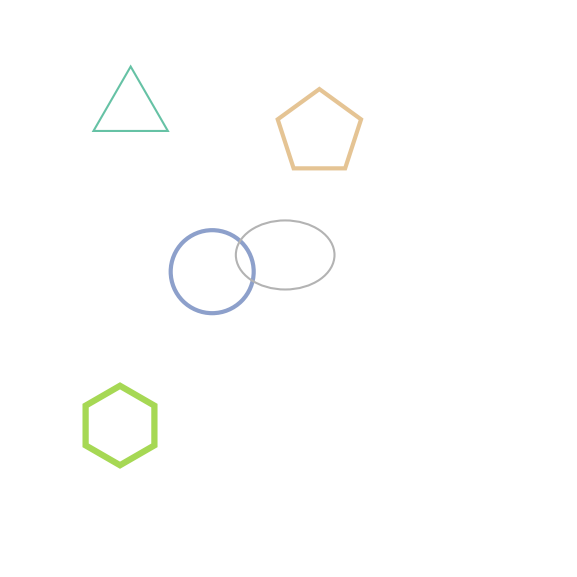[{"shape": "triangle", "thickness": 1, "radius": 0.37, "center": [0.226, 0.81]}, {"shape": "circle", "thickness": 2, "radius": 0.36, "center": [0.367, 0.529]}, {"shape": "hexagon", "thickness": 3, "radius": 0.34, "center": [0.208, 0.262]}, {"shape": "pentagon", "thickness": 2, "radius": 0.38, "center": [0.553, 0.769]}, {"shape": "oval", "thickness": 1, "radius": 0.43, "center": [0.494, 0.558]}]